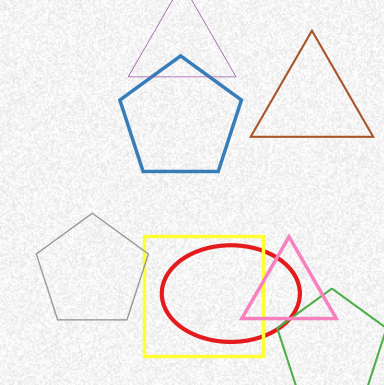[{"shape": "oval", "thickness": 3, "radius": 0.9, "center": [0.6, 0.237]}, {"shape": "pentagon", "thickness": 2.5, "radius": 0.83, "center": [0.469, 0.689]}, {"shape": "pentagon", "thickness": 1.5, "radius": 0.75, "center": [0.862, 0.101]}, {"shape": "triangle", "thickness": 0.5, "radius": 0.81, "center": [0.473, 0.881]}, {"shape": "square", "thickness": 2.5, "radius": 0.78, "center": [0.528, 0.231]}, {"shape": "triangle", "thickness": 1.5, "radius": 0.92, "center": [0.81, 0.737]}, {"shape": "triangle", "thickness": 2.5, "radius": 0.71, "center": [0.751, 0.243]}, {"shape": "pentagon", "thickness": 1, "radius": 0.77, "center": [0.24, 0.293]}]